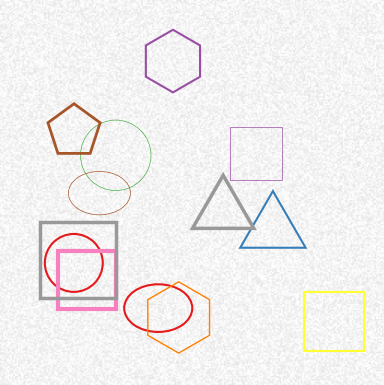[{"shape": "circle", "thickness": 1.5, "radius": 0.38, "center": [0.192, 0.317]}, {"shape": "oval", "thickness": 1.5, "radius": 0.44, "center": [0.411, 0.2]}, {"shape": "triangle", "thickness": 1.5, "radius": 0.49, "center": [0.709, 0.406]}, {"shape": "circle", "thickness": 0.5, "radius": 0.46, "center": [0.301, 0.597]}, {"shape": "hexagon", "thickness": 1.5, "radius": 0.41, "center": [0.449, 0.841]}, {"shape": "square", "thickness": 0.5, "radius": 0.34, "center": [0.665, 0.601]}, {"shape": "hexagon", "thickness": 1, "radius": 0.46, "center": [0.464, 0.175]}, {"shape": "square", "thickness": 1.5, "radius": 0.39, "center": [0.868, 0.165]}, {"shape": "oval", "thickness": 0.5, "radius": 0.4, "center": [0.258, 0.498]}, {"shape": "pentagon", "thickness": 2, "radius": 0.36, "center": [0.192, 0.659]}, {"shape": "square", "thickness": 3, "radius": 0.37, "center": [0.225, 0.272]}, {"shape": "square", "thickness": 2.5, "radius": 0.5, "center": [0.203, 0.325]}, {"shape": "triangle", "thickness": 2.5, "radius": 0.46, "center": [0.58, 0.453]}]